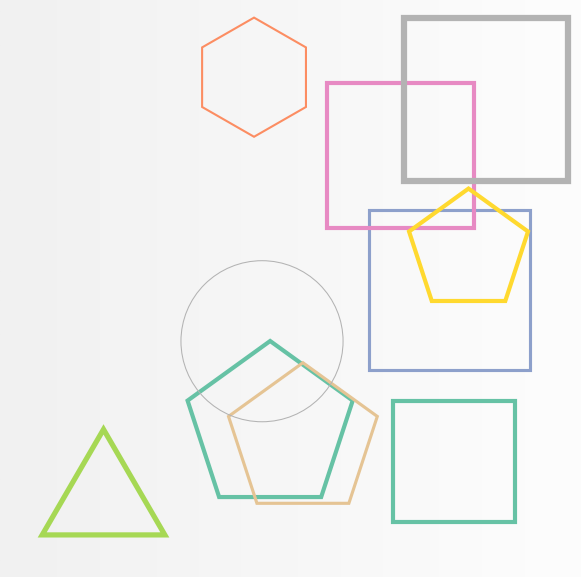[{"shape": "square", "thickness": 2, "radius": 0.52, "center": [0.781, 0.2]}, {"shape": "pentagon", "thickness": 2, "radius": 0.75, "center": [0.465, 0.259]}, {"shape": "hexagon", "thickness": 1, "radius": 0.52, "center": [0.437, 0.865]}, {"shape": "square", "thickness": 1.5, "radius": 0.69, "center": [0.773, 0.497]}, {"shape": "square", "thickness": 2, "radius": 0.63, "center": [0.689, 0.73]}, {"shape": "triangle", "thickness": 2.5, "radius": 0.61, "center": [0.178, 0.134]}, {"shape": "pentagon", "thickness": 2, "radius": 0.54, "center": [0.806, 0.565]}, {"shape": "pentagon", "thickness": 1.5, "radius": 0.67, "center": [0.521, 0.236]}, {"shape": "circle", "thickness": 0.5, "radius": 0.7, "center": [0.451, 0.408]}, {"shape": "square", "thickness": 3, "radius": 0.71, "center": [0.836, 0.826]}]